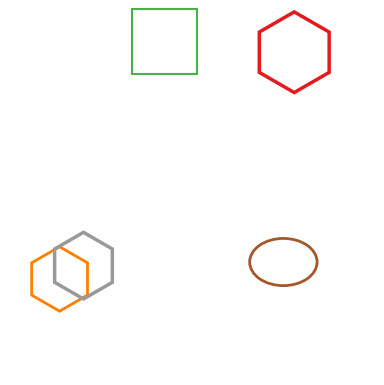[{"shape": "hexagon", "thickness": 2.5, "radius": 0.52, "center": [0.764, 0.864]}, {"shape": "square", "thickness": 1.5, "radius": 0.42, "center": [0.428, 0.892]}, {"shape": "hexagon", "thickness": 2, "radius": 0.42, "center": [0.155, 0.275]}, {"shape": "oval", "thickness": 2, "radius": 0.44, "center": [0.736, 0.319]}, {"shape": "hexagon", "thickness": 2.5, "radius": 0.43, "center": [0.217, 0.31]}]